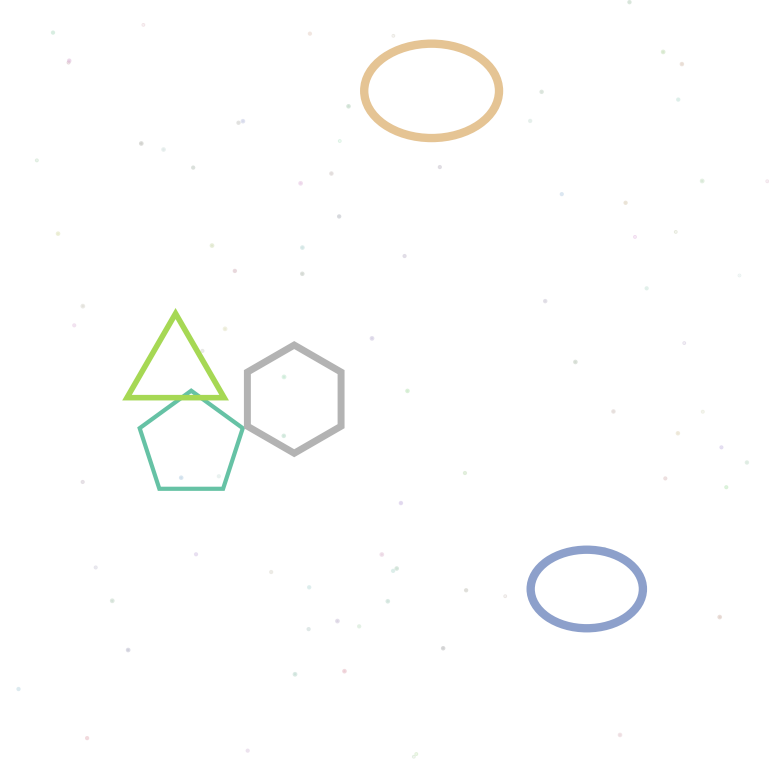[{"shape": "pentagon", "thickness": 1.5, "radius": 0.35, "center": [0.248, 0.422]}, {"shape": "oval", "thickness": 3, "radius": 0.36, "center": [0.762, 0.235]}, {"shape": "triangle", "thickness": 2, "radius": 0.36, "center": [0.228, 0.52]}, {"shape": "oval", "thickness": 3, "radius": 0.44, "center": [0.561, 0.882]}, {"shape": "hexagon", "thickness": 2.5, "radius": 0.35, "center": [0.382, 0.482]}]